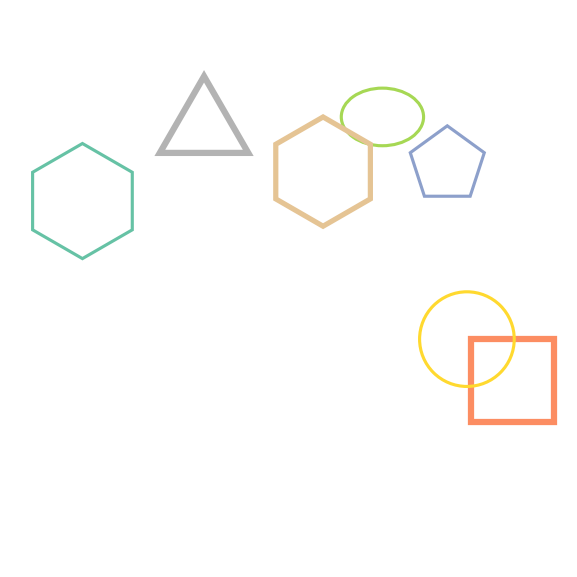[{"shape": "hexagon", "thickness": 1.5, "radius": 0.5, "center": [0.143, 0.651]}, {"shape": "square", "thickness": 3, "radius": 0.36, "center": [0.888, 0.34]}, {"shape": "pentagon", "thickness": 1.5, "radius": 0.34, "center": [0.775, 0.714]}, {"shape": "oval", "thickness": 1.5, "radius": 0.36, "center": [0.662, 0.797]}, {"shape": "circle", "thickness": 1.5, "radius": 0.41, "center": [0.809, 0.412]}, {"shape": "hexagon", "thickness": 2.5, "radius": 0.47, "center": [0.559, 0.702]}, {"shape": "triangle", "thickness": 3, "radius": 0.44, "center": [0.353, 0.779]}]